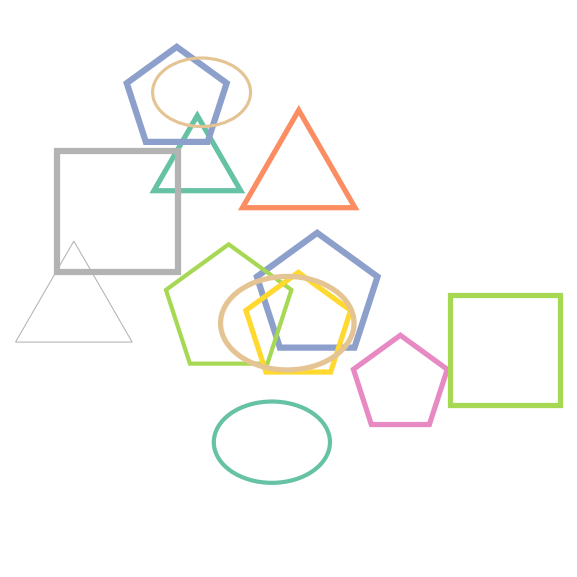[{"shape": "oval", "thickness": 2, "radius": 0.5, "center": [0.471, 0.233]}, {"shape": "triangle", "thickness": 2.5, "radius": 0.43, "center": [0.342, 0.712]}, {"shape": "triangle", "thickness": 2.5, "radius": 0.56, "center": [0.517, 0.696]}, {"shape": "pentagon", "thickness": 3, "radius": 0.45, "center": [0.306, 0.827]}, {"shape": "pentagon", "thickness": 3, "radius": 0.55, "center": [0.549, 0.486]}, {"shape": "pentagon", "thickness": 2.5, "radius": 0.43, "center": [0.693, 0.333]}, {"shape": "pentagon", "thickness": 2, "radius": 0.57, "center": [0.396, 0.462]}, {"shape": "square", "thickness": 2.5, "radius": 0.47, "center": [0.875, 0.393]}, {"shape": "pentagon", "thickness": 2.5, "radius": 0.48, "center": [0.517, 0.432]}, {"shape": "oval", "thickness": 2.5, "radius": 0.58, "center": [0.497, 0.44]}, {"shape": "oval", "thickness": 1.5, "radius": 0.42, "center": [0.349, 0.839]}, {"shape": "triangle", "thickness": 0.5, "radius": 0.58, "center": [0.128, 0.465]}, {"shape": "square", "thickness": 3, "radius": 0.52, "center": [0.204, 0.633]}]